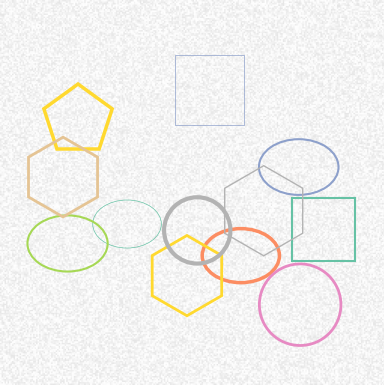[{"shape": "square", "thickness": 1.5, "radius": 0.41, "center": [0.84, 0.404]}, {"shape": "oval", "thickness": 0.5, "radius": 0.45, "center": [0.33, 0.418]}, {"shape": "oval", "thickness": 2.5, "radius": 0.5, "center": [0.626, 0.336]}, {"shape": "oval", "thickness": 1.5, "radius": 0.52, "center": [0.776, 0.566]}, {"shape": "square", "thickness": 0.5, "radius": 0.45, "center": [0.544, 0.766]}, {"shape": "circle", "thickness": 2, "radius": 0.53, "center": [0.78, 0.209]}, {"shape": "oval", "thickness": 1.5, "radius": 0.52, "center": [0.175, 0.368]}, {"shape": "pentagon", "thickness": 2.5, "radius": 0.47, "center": [0.203, 0.688]}, {"shape": "hexagon", "thickness": 2, "radius": 0.52, "center": [0.486, 0.284]}, {"shape": "hexagon", "thickness": 2, "radius": 0.52, "center": [0.164, 0.54]}, {"shape": "circle", "thickness": 3, "radius": 0.43, "center": [0.512, 0.402]}, {"shape": "hexagon", "thickness": 1, "radius": 0.58, "center": [0.685, 0.453]}]